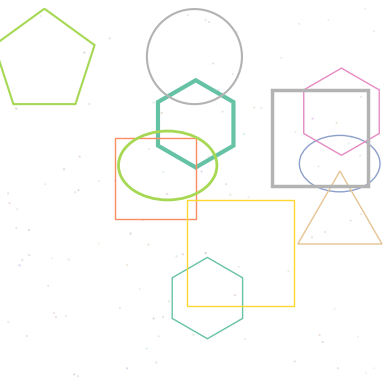[{"shape": "hexagon", "thickness": 1, "radius": 0.53, "center": [0.539, 0.226]}, {"shape": "hexagon", "thickness": 3, "radius": 0.57, "center": [0.508, 0.678]}, {"shape": "square", "thickness": 1, "radius": 0.53, "center": [0.404, 0.536]}, {"shape": "oval", "thickness": 1, "radius": 0.52, "center": [0.882, 0.575]}, {"shape": "hexagon", "thickness": 1, "radius": 0.57, "center": [0.887, 0.71]}, {"shape": "oval", "thickness": 2, "radius": 0.64, "center": [0.436, 0.57]}, {"shape": "pentagon", "thickness": 1.5, "radius": 0.69, "center": [0.115, 0.84]}, {"shape": "square", "thickness": 1, "radius": 0.69, "center": [0.624, 0.343]}, {"shape": "triangle", "thickness": 1, "radius": 0.63, "center": [0.883, 0.429]}, {"shape": "square", "thickness": 2.5, "radius": 0.62, "center": [0.832, 0.643]}, {"shape": "circle", "thickness": 1.5, "radius": 0.62, "center": [0.505, 0.853]}]